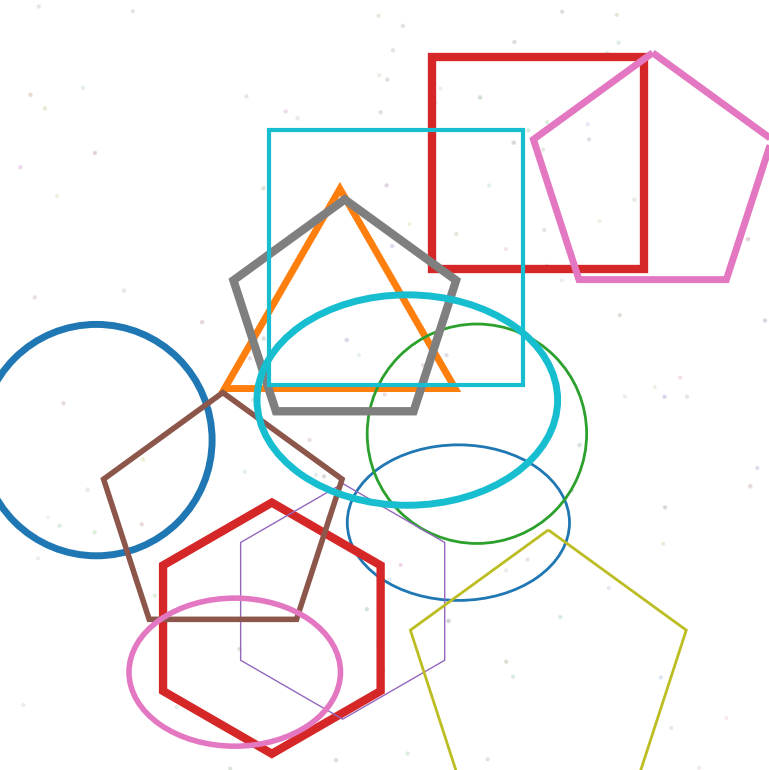[{"shape": "circle", "thickness": 2.5, "radius": 0.75, "center": [0.125, 0.428]}, {"shape": "oval", "thickness": 1, "radius": 0.72, "center": [0.595, 0.321]}, {"shape": "triangle", "thickness": 2.5, "radius": 0.86, "center": [0.441, 0.582]}, {"shape": "circle", "thickness": 1, "radius": 0.71, "center": [0.619, 0.437]}, {"shape": "square", "thickness": 3, "radius": 0.69, "center": [0.698, 0.789]}, {"shape": "hexagon", "thickness": 3, "radius": 0.82, "center": [0.353, 0.184]}, {"shape": "hexagon", "thickness": 0.5, "radius": 0.77, "center": [0.445, 0.219]}, {"shape": "pentagon", "thickness": 2, "radius": 0.81, "center": [0.289, 0.327]}, {"shape": "oval", "thickness": 2, "radius": 0.69, "center": [0.305, 0.127]}, {"shape": "pentagon", "thickness": 2.5, "radius": 0.81, "center": [0.848, 0.769]}, {"shape": "pentagon", "thickness": 3, "radius": 0.76, "center": [0.448, 0.589]}, {"shape": "pentagon", "thickness": 1, "radius": 0.94, "center": [0.712, 0.123]}, {"shape": "oval", "thickness": 2.5, "radius": 0.98, "center": [0.529, 0.48]}, {"shape": "square", "thickness": 1.5, "radius": 0.83, "center": [0.514, 0.665]}]